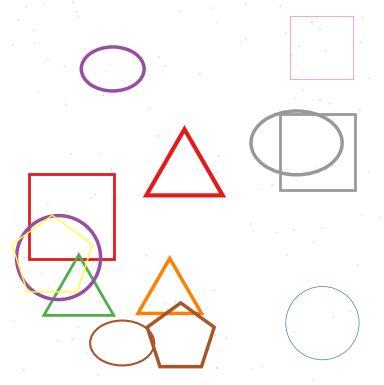[{"shape": "triangle", "thickness": 3, "radius": 0.57, "center": [0.479, 0.55]}, {"shape": "square", "thickness": 2, "radius": 0.55, "center": [0.185, 0.437]}, {"shape": "circle", "thickness": 0.5, "radius": 0.48, "center": [0.837, 0.161]}, {"shape": "triangle", "thickness": 2, "radius": 0.52, "center": [0.205, 0.233]}, {"shape": "circle", "thickness": 2.5, "radius": 0.55, "center": [0.152, 0.331]}, {"shape": "oval", "thickness": 2.5, "radius": 0.41, "center": [0.293, 0.821]}, {"shape": "triangle", "thickness": 2.5, "radius": 0.48, "center": [0.441, 0.234]}, {"shape": "pentagon", "thickness": 1, "radius": 0.55, "center": [0.136, 0.331]}, {"shape": "oval", "thickness": 1.5, "radius": 0.42, "center": [0.317, 0.109]}, {"shape": "pentagon", "thickness": 2.5, "radius": 0.46, "center": [0.469, 0.122]}, {"shape": "square", "thickness": 0.5, "radius": 0.41, "center": [0.836, 0.876]}, {"shape": "square", "thickness": 2, "radius": 0.49, "center": [0.825, 0.605]}, {"shape": "oval", "thickness": 2.5, "radius": 0.59, "center": [0.77, 0.629]}]